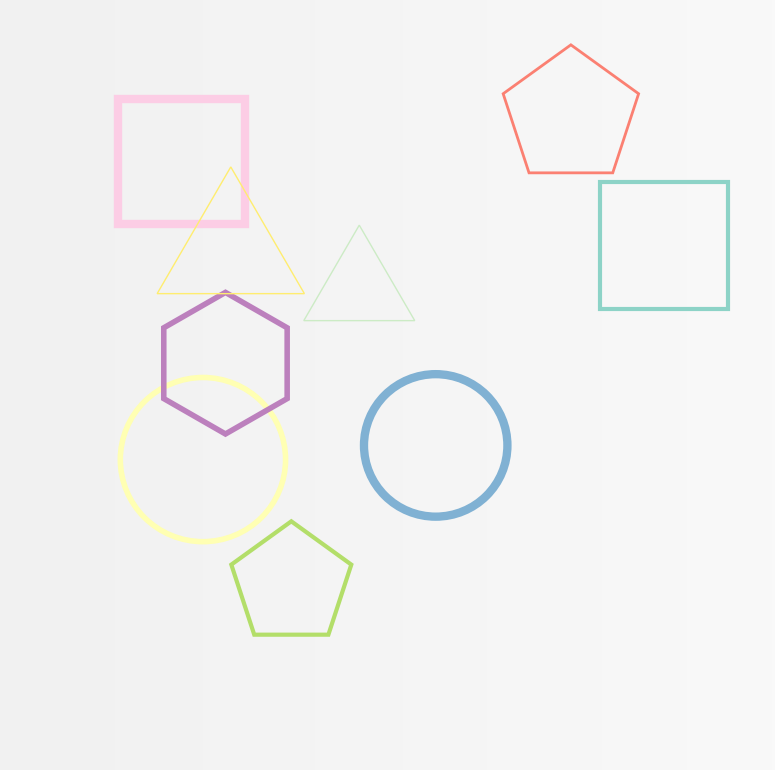[{"shape": "square", "thickness": 1.5, "radius": 0.41, "center": [0.857, 0.681]}, {"shape": "circle", "thickness": 2, "radius": 0.53, "center": [0.262, 0.403]}, {"shape": "pentagon", "thickness": 1, "radius": 0.46, "center": [0.737, 0.85]}, {"shape": "circle", "thickness": 3, "radius": 0.46, "center": [0.562, 0.422]}, {"shape": "pentagon", "thickness": 1.5, "radius": 0.41, "center": [0.376, 0.242]}, {"shape": "square", "thickness": 3, "radius": 0.41, "center": [0.235, 0.79]}, {"shape": "hexagon", "thickness": 2, "radius": 0.46, "center": [0.291, 0.528]}, {"shape": "triangle", "thickness": 0.5, "radius": 0.41, "center": [0.464, 0.625]}, {"shape": "triangle", "thickness": 0.5, "radius": 0.55, "center": [0.298, 0.673]}]